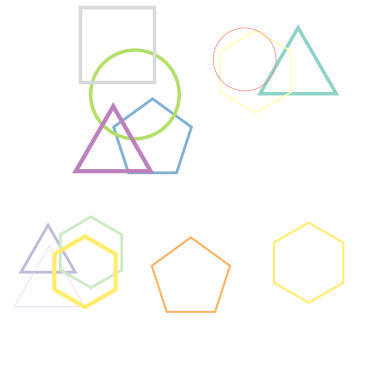[{"shape": "triangle", "thickness": 2.5, "radius": 0.57, "center": [0.774, 0.814]}, {"shape": "hexagon", "thickness": 1, "radius": 0.53, "center": [0.664, 0.814]}, {"shape": "triangle", "thickness": 2, "radius": 0.41, "center": [0.125, 0.334]}, {"shape": "circle", "thickness": 0.5, "radius": 0.41, "center": [0.636, 0.846]}, {"shape": "pentagon", "thickness": 2, "radius": 0.53, "center": [0.396, 0.637]}, {"shape": "pentagon", "thickness": 1.5, "radius": 0.53, "center": [0.496, 0.276]}, {"shape": "circle", "thickness": 2.5, "radius": 0.58, "center": [0.35, 0.755]}, {"shape": "triangle", "thickness": 0.5, "radius": 0.53, "center": [0.128, 0.257]}, {"shape": "square", "thickness": 2.5, "radius": 0.48, "center": [0.304, 0.884]}, {"shape": "triangle", "thickness": 3, "radius": 0.56, "center": [0.294, 0.612]}, {"shape": "hexagon", "thickness": 2, "radius": 0.46, "center": [0.236, 0.345]}, {"shape": "hexagon", "thickness": 3, "radius": 0.46, "center": [0.221, 0.294]}, {"shape": "hexagon", "thickness": 1.5, "radius": 0.52, "center": [0.802, 0.318]}]